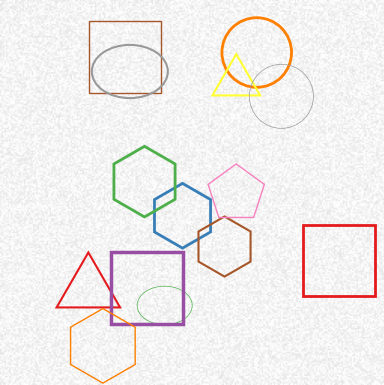[{"shape": "square", "thickness": 2, "radius": 0.46, "center": [0.881, 0.324]}, {"shape": "triangle", "thickness": 1.5, "radius": 0.48, "center": [0.229, 0.249]}, {"shape": "hexagon", "thickness": 2, "radius": 0.42, "center": [0.474, 0.44]}, {"shape": "hexagon", "thickness": 2, "radius": 0.46, "center": [0.375, 0.528]}, {"shape": "oval", "thickness": 0.5, "radius": 0.36, "center": [0.428, 0.207]}, {"shape": "square", "thickness": 2.5, "radius": 0.47, "center": [0.381, 0.251]}, {"shape": "circle", "thickness": 2, "radius": 0.45, "center": [0.667, 0.864]}, {"shape": "hexagon", "thickness": 1, "radius": 0.48, "center": [0.267, 0.102]}, {"shape": "triangle", "thickness": 1.5, "radius": 0.36, "center": [0.614, 0.788]}, {"shape": "square", "thickness": 1, "radius": 0.47, "center": [0.325, 0.851]}, {"shape": "hexagon", "thickness": 1.5, "radius": 0.39, "center": [0.583, 0.36]}, {"shape": "pentagon", "thickness": 1, "radius": 0.38, "center": [0.614, 0.497]}, {"shape": "circle", "thickness": 0.5, "radius": 0.42, "center": [0.731, 0.75]}, {"shape": "oval", "thickness": 1.5, "radius": 0.49, "center": [0.337, 0.814]}]